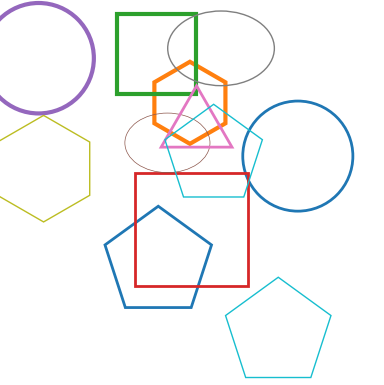[{"shape": "circle", "thickness": 2, "radius": 0.71, "center": [0.774, 0.595]}, {"shape": "pentagon", "thickness": 2, "radius": 0.73, "center": [0.411, 0.319]}, {"shape": "hexagon", "thickness": 3, "radius": 0.53, "center": [0.493, 0.733]}, {"shape": "square", "thickness": 3, "radius": 0.52, "center": [0.407, 0.859]}, {"shape": "square", "thickness": 2, "radius": 0.73, "center": [0.497, 0.405]}, {"shape": "circle", "thickness": 3, "radius": 0.72, "center": [0.1, 0.849]}, {"shape": "oval", "thickness": 0.5, "radius": 0.55, "center": [0.435, 0.629]}, {"shape": "triangle", "thickness": 2, "radius": 0.53, "center": [0.511, 0.671]}, {"shape": "oval", "thickness": 1, "radius": 0.69, "center": [0.574, 0.874]}, {"shape": "hexagon", "thickness": 1, "radius": 0.69, "center": [0.113, 0.562]}, {"shape": "pentagon", "thickness": 1, "radius": 0.67, "center": [0.555, 0.596]}, {"shape": "pentagon", "thickness": 1, "radius": 0.72, "center": [0.723, 0.136]}]